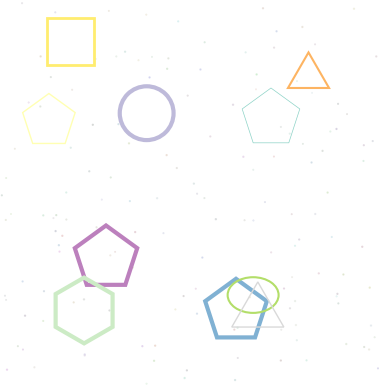[{"shape": "pentagon", "thickness": 0.5, "radius": 0.39, "center": [0.704, 0.693]}, {"shape": "pentagon", "thickness": 1, "radius": 0.36, "center": [0.127, 0.685]}, {"shape": "circle", "thickness": 3, "radius": 0.35, "center": [0.381, 0.706]}, {"shape": "pentagon", "thickness": 3, "radius": 0.42, "center": [0.613, 0.192]}, {"shape": "triangle", "thickness": 1.5, "radius": 0.31, "center": [0.801, 0.802]}, {"shape": "oval", "thickness": 1.5, "radius": 0.33, "center": [0.657, 0.234]}, {"shape": "triangle", "thickness": 1, "radius": 0.39, "center": [0.67, 0.19]}, {"shape": "pentagon", "thickness": 3, "radius": 0.43, "center": [0.275, 0.329]}, {"shape": "hexagon", "thickness": 3, "radius": 0.43, "center": [0.218, 0.194]}, {"shape": "square", "thickness": 2, "radius": 0.31, "center": [0.182, 0.893]}]